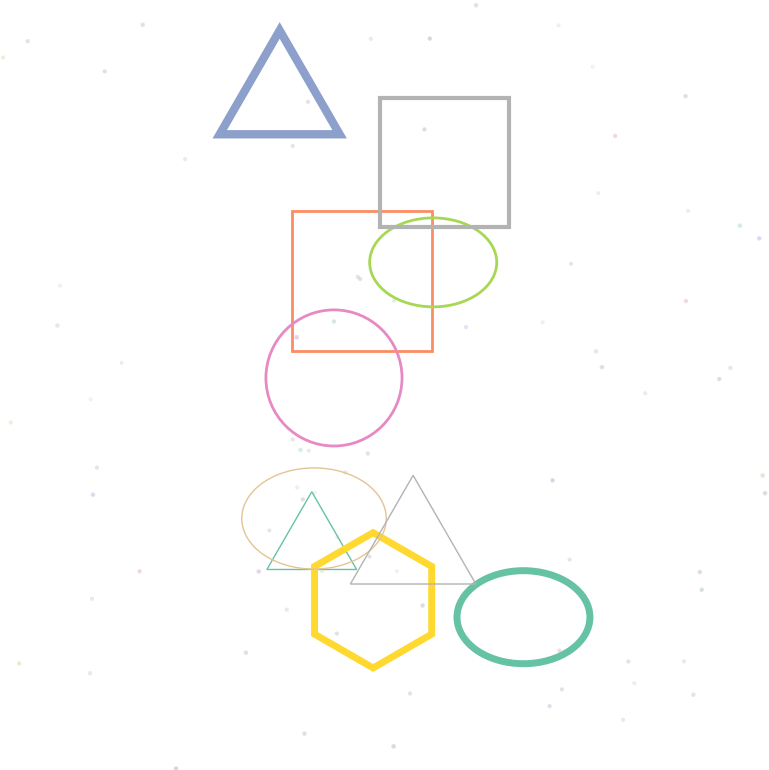[{"shape": "oval", "thickness": 2.5, "radius": 0.43, "center": [0.68, 0.198]}, {"shape": "triangle", "thickness": 0.5, "radius": 0.34, "center": [0.405, 0.294]}, {"shape": "square", "thickness": 1, "radius": 0.45, "center": [0.471, 0.635]}, {"shape": "triangle", "thickness": 3, "radius": 0.45, "center": [0.363, 0.871]}, {"shape": "circle", "thickness": 1, "radius": 0.44, "center": [0.434, 0.509]}, {"shape": "oval", "thickness": 1, "radius": 0.41, "center": [0.563, 0.659]}, {"shape": "hexagon", "thickness": 2.5, "radius": 0.44, "center": [0.485, 0.22]}, {"shape": "oval", "thickness": 0.5, "radius": 0.47, "center": [0.408, 0.327]}, {"shape": "square", "thickness": 1.5, "radius": 0.42, "center": [0.577, 0.789]}, {"shape": "triangle", "thickness": 0.5, "radius": 0.47, "center": [0.537, 0.289]}]